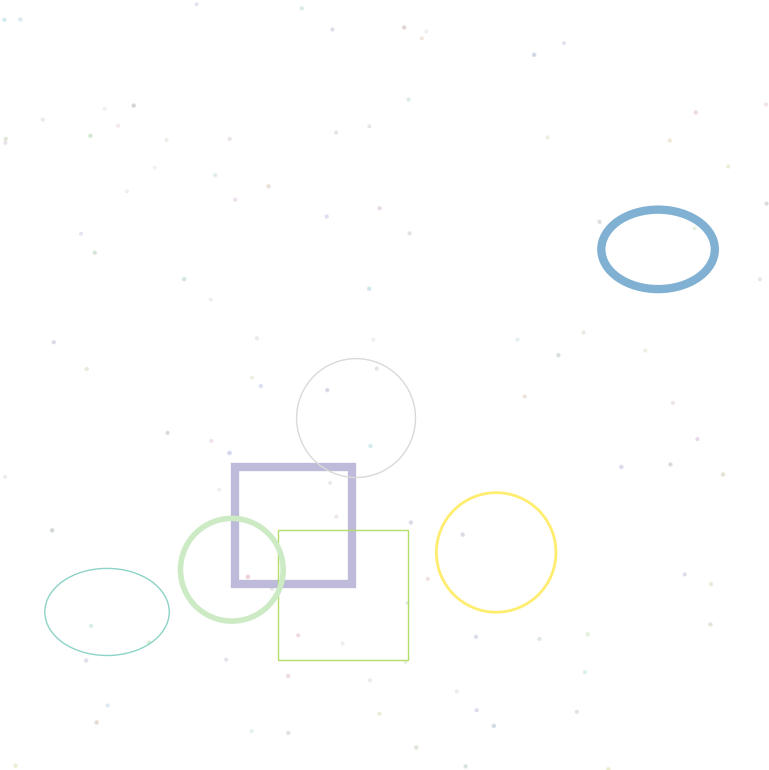[{"shape": "oval", "thickness": 0.5, "radius": 0.4, "center": [0.139, 0.205]}, {"shape": "square", "thickness": 3, "radius": 0.38, "center": [0.381, 0.317]}, {"shape": "oval", "thickness": 3, "radius": 0.37, "center": [0.855, 0.676]}, {"shape": "square", "thickness": 0.5, "radius": 0.42, "center": [0.445, 0.227]}, {"shape": "circle", "thickness": 0.5, "radius": 0.39, "center": [0.462, 0.457]}, {"shape": "circle", "thickness": 2, "radius": 0.33, "center": [0.301, 0.26]}, {"shape": "circle", "thickness": 1, "radius": 0.39, "center": [0.644, 0.283]}]